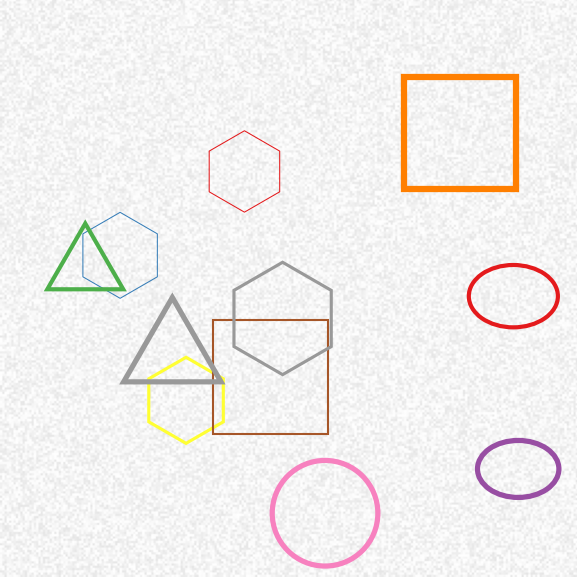[{"shape": "oval", "thickness": 2, "radius": 0.39, "center": [0.889, 0.486]}, {"shape": "hexagon", "thickness": 0.5, "radius": 0.35, "center": [0.423, 0.702]}, {"shape": "hexagon", "thickness": 0.5, "radius": 0.37, "center": [0.208, 0.557]}, {"shape": "triangle", "thickness": 2, "radius": 0.38, "center": [0.148, 0.536]}, {"shape": "oval", "thickness": 2.5, "radius": 0.35, "center": [0.897, 0.187]}, {"shape": "square", "thickness": 3, "radius": 0.49, "center": [0.797, 0.769]}, {"shape": "hexagon", "thickness": 1.5, "radius": 0.37, "center": [0.322, 0.306]}, {"shape": "square", "thickness": 1, "radius": 0.49, "center": [0.469, 0.346]}, {"shape": "circle", "thickness": 2.5, "radius": 0.46, "center": [0.563, 0.11]}, {"shape": "hexagon", "thickness": 1.5, "radius": 0.49, "center": [0.489, 0.448]}, {"shape": "triangle", "thickness": 2.5, "radius": 0.49, "center": [0.298, 0.387]}]